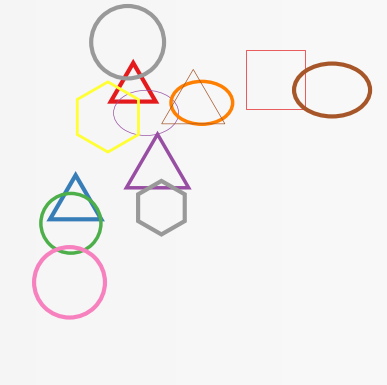[{"shape": "triangle", "thickness": 3, "radius": 0.33, "center": [0.344, 0.77]}, {"shape": "square", "thickness": 0.5, "radius": 0.38, "center": [0.71, 0.794]}, {"shape": "triangle", "thickness": 3, "radius": 0.38, "center": [0.195, 0.469]}, {"shape": "circle", "thickness": 2.5, "radius": 0.39, "center": [0.183, 0.42]}, {"shape": "oval", "thickness": 0.5, "radius": 0.42, "center": [0.377, 0.707]}, {"shape": "triangle", "thickness": 2.5, "radius": 0.46, "center": [0.406, 0.559]}, {"shape": "oval", "thickness": 2.5, "radius": 0.4, "center": [0.521, 0.733]}, {"shape": "hexagon", "thickness": 2, "radius": 0.46, "center": [0.278, 0.696]}, {"shape": "oval", "thickness": 3, "radius": 0.49, "center": [0.857, 0.766]}, {"shape": "triangle", "thickness": 0.5, "radius": 0.47, "center": [0.499, 0.725]}, {"shape": "circle", "thickness": 3, "radius": 0.46, "center": [0.179, 0.267]}, {"shape": "circle", "thickness": 3, "radius": 0.47, "center": [0.329, 0.89]}, {"shape": "hexagon", "thickness": 3, "radius": 0.35, "center": [0.417, 0.461]}]